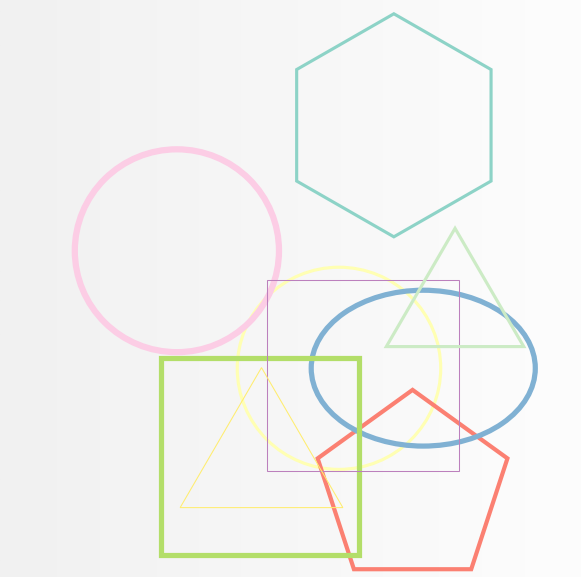[{"shape": "hexagon", "thickness": 1.5, "radius": 0.97, "center": [0.678, 0.782]}, {"shape": "circle", "thickness": 1.5, "radius": 0.88, "center": [0.583, 0.361]}, {"shape": "pentagon", "thickness": 2, "radius": 0.86, "center": [0.71, 0.152]}, {"shape": "oval", "thickness": 2.5, "radius": 0.96, "center": [0.728, 0.362]}, {"shape": "square", "thickness": 2.5, "radius": 0.85, "center": [0.447, 0.208]}, {"shape": "circle", "thickness": 3, "radius": 0.88, "center": [0.304, 0.565]}, {"shape": "square", "thickness": 0.5, "radius": 0.82, "center": [0.624, 0.349]}, {"shape": "triangle", "thickness": 1.5, "radius": 0.68, "center": [0.783, 0.467]}, {"shape": "triangle", "thickness": 0.5, "radius": 0.81, "center": [0.45, 0.201]}]